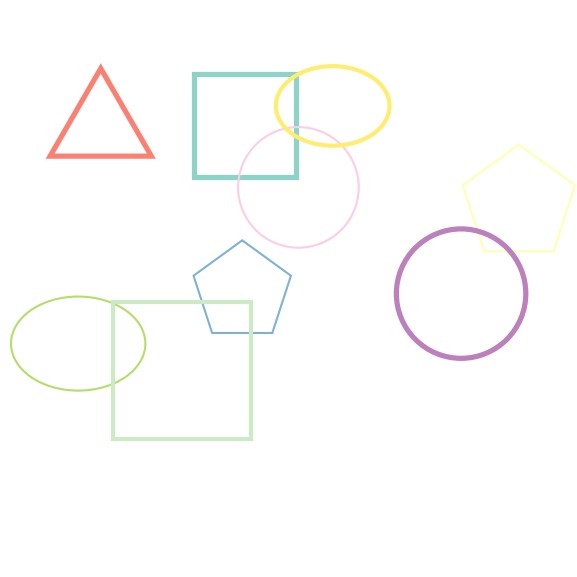[{"shape": "square", "thickness": 2.5, "radius": 0.44, "center": [0.424, 0.782]}, {"shape": "pentagon", "thickness": 1, "radius": 0.51, "center": [0.898, 0.647]}, {"shape": "triangle", "thickness": 2.5, "radius": 0.51, "center": [0.174, 0.779]}, {"shape": "pentagon", "thickness": 1, "radius": 0.44, "center": [0.419, 0.494]}, {"shape": "oval", "thickness": 1, "radius": 0.58, "center": [0.135, 0.404]}, {"shape": "circle", "thickness": 1, "radius": 0.52, "center": [0.517, 0.675]}, {"shape": "circle", "thickness": 2.5, "radius": 0.56, "center": [0.798, 0.491]}, {"shape": "square", "thickness": 2, "radius": 0.59, "center": [0.315, 0.357]}, {"shape": "oval", "thickness": 2, "radius": 0.49, "center": [0.576, 0.816]}]